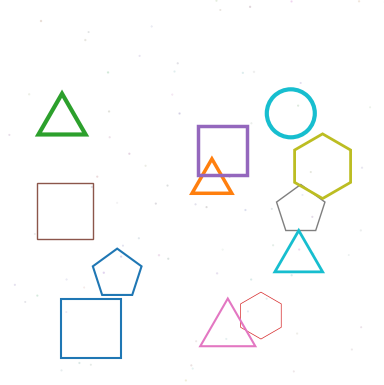[{"shape": "pentagon", "thickness": 1.5, "radius": 0.33, "center": [0.304, 0.288]}, {"shape": "square", "thickness": 1.5, "radius": 0.39, "center": [0.236, 0.146]}, {"shape": "triangle", "thickness": 2.5, "radius": 0.3, "center": [0.55, 0.528]}, {"shape": "triangle", "thickness": 3, "radius": 0.35, "center": [0.161, 0.686]}, {"shape": "hexagon", "thickness": 0.5, "radius": 0.3, "center": [0.678, 0.18]}, {"shape": "square", "thickness": 2.5, "radius": 0.32, "center": [0.579, 0.608]}, {"shape": "square", "thickness": 1, "radius": 0.36, "center": [0.168, 0.452]}, {"shape": "triangle", "thickness": 1.5, "radius": 0.41, "center": [0.592, 0.142]}, {"shape": "pentagon", "thickness": 1, "radius": 0.33, "center": [0.781, 0.455]}, {"shape": "hexagon", "thickness": 2, "radius": 0.42, "center": [0.838, 0.568]}, {"shape": "circle", "thickness": 3, "radius": 0.31, "center": [0.755, 0.706]}, {"shape": "triangle", "thickness": 2, "radius": 0.36, "center": [0.776, 0.33]}]